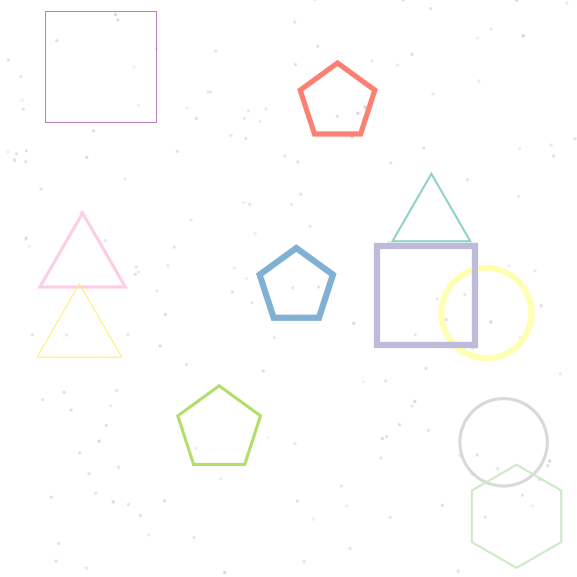[{"shape": "triangle", "thickness": 1, "radius": 0.39, "center": [0.747, 0.62]}, {"shape": "circle", "thickness": 3, "radius": 0.39, "center": [0.842, 0.457]}, {"shape": "square", "thickness": 3, "radius": 0.43, "center": [0.737, 0.487]}, {"shape": "pentagon", "thickness": 2.5, "radius": 0.34, "center": [0.584, 0.822]}, {"shape": "pentagon", "thickness": 3, "radius": 0.33, "center": [0.513, 0.503]}, {"shape": "pentagon", "thickness": 1.5, "radius": 0.38, "center": [0.38, 0.256]}, {"shape": "triangle", "thickness": 1.5, "radius": 0.43, "center": [0.143, 0.545]}, {"shape": "circle", "thickness": 1.5, "radius": 0.38, "center": [0.872, 0.233]}, {"shape": "square", "thickness": 0.5, "radius": 0.48, "center": [0.174, 0.884]}, {"shape": "hexagon", "thickness": 1, "radius": 0.45, "center": [0.894, 0.105]}, {"shape": "triangle", "thickness": 0.5, "radius": 0.42, "center": [0.137, 0.423]}]